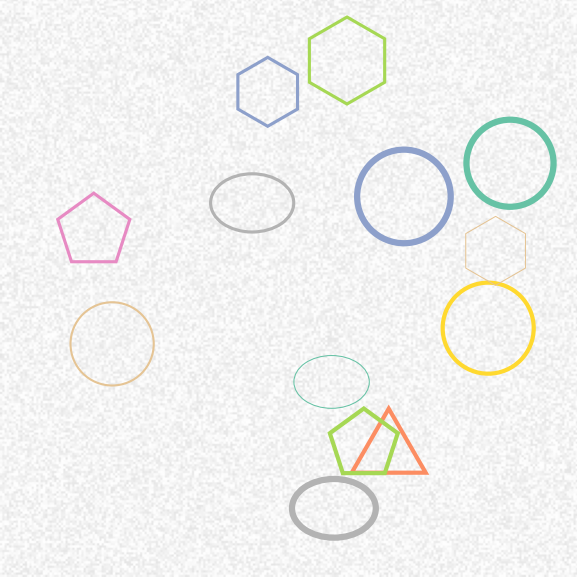[{"shape": "circle", "thickness": 3, "radius": 0.38, "center": [0.883, 0.716]}, {"shape": "oval", "thickness": 0.5, "radius": 0.33, "center": [0.574, 0.338]}, {"shape": "triangle", "thickness": 2, "radius": 0.37, "center": [0.673, 0.218]}, {"shape": "hexagon", "thickness": 1.5, "radius": 0.3, "center": [0.464, 0.84]}, {"shape": "circle", "thickness": 3, "radius": 0.41, "center": [0.699, 0.659]}, {"shape": "pentagon", "thickness": 1.5, "radius": 0.33, "center": [0.162, 0.599]}, {"shape": "pentagon", "thickness": 2, "radius": 0.31, "center": [0.63, 0.23]}, {"shape": "hexagon", "thickness": 1.5, "radius": 0.38, "center": [0.601, 0.894]}, {"shape": "circle", "thickness": 2, "radius": 0.39, "center": [0.845, 0.431]}, {"shape": "circle", "thickness": 1, "radius": 0.36, "center": [0.194, 0.404]}, {"shape": "hexagon", "thickness": 0.5, "radius": 0.3, "center": [0.858, 0.565]}, {"shape": "oval", "thickness": 3, "radius": 0.36, "center": [0.578, 0.119]}, {"shape": "oval", "thickness": 1.5, "radius": 0.36, "center": [0.437, 0.648]}]